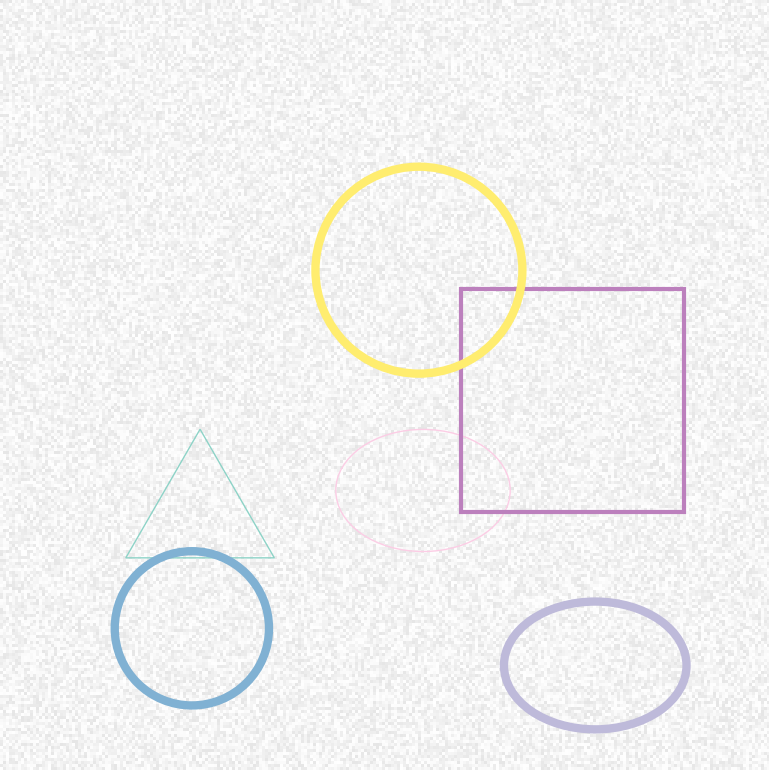[{"shape": "triangle", "thickness": 0.5, "radius": 0.56, "center": [0.26, 0.331]}, {"shape": "oval", "thickness": 3, "radius": 0.59, "center": [0.773, 0.136]}, {"shape": "circle", "thickness": 3, "radius": 0.5, "center": [0.249, 0.184]}, {"shape": "oval", "thickness": 0.5, "radius": 0.57, "center": [0.549, 0.363]}, {"shape": "square", "thickness": 1.5, "radius": 0.72, "center": [0.744, 0.48]}, {"shape": "circle", "thickness": 3, "radius": 0.67, "center": [0.544, 0.649]}]